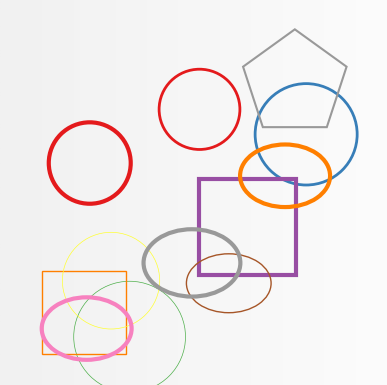[{"shape": "circle", "thickness": 2, "radius": 0.52, "center": [0.515, 0.716]}, {"shape": "circle", "thickness": 3, "radius": 0.53, "center": [0.232, 0.577]}, {"shape": "circle", "thickness": 2, "radius": 0.66, "center": [0.79, 0.651]}, {"shape": "circle", "thickness": 0.5, "radius": 0.72, "center": [0.334, 0.125]}, {"shape": "square", "thickness": 3, "radius": 0.62, "center": [0.638, 0.41]}, {"shape": "square", "thickness": 1, "radius": 0.54, "center": [0.218, 0.188]}, {"shape": "oval", "thickness": 3, "radius": 0.58, "center": [0.736, 0.543]}, {"shape": "circle", "thickness": 0.5, "radius": 0.63, "center": [0.287, 0.271]}, {"shape": "oval", "thickness": 1, "radius": 0.55, "center": [0.59, 0.264]}, {"shape": "oval", "thickness": 3, "radius": 0.58, "center": [0.224, 0.147]}, {"shape": "oval", "thickness": 3, "radius": 0.62, "center": [0.495, 0.317]}, {"shape": "pentagon", "thickness": 1.5, "radius": 0.7, "center": [0.761, 0.783]}]